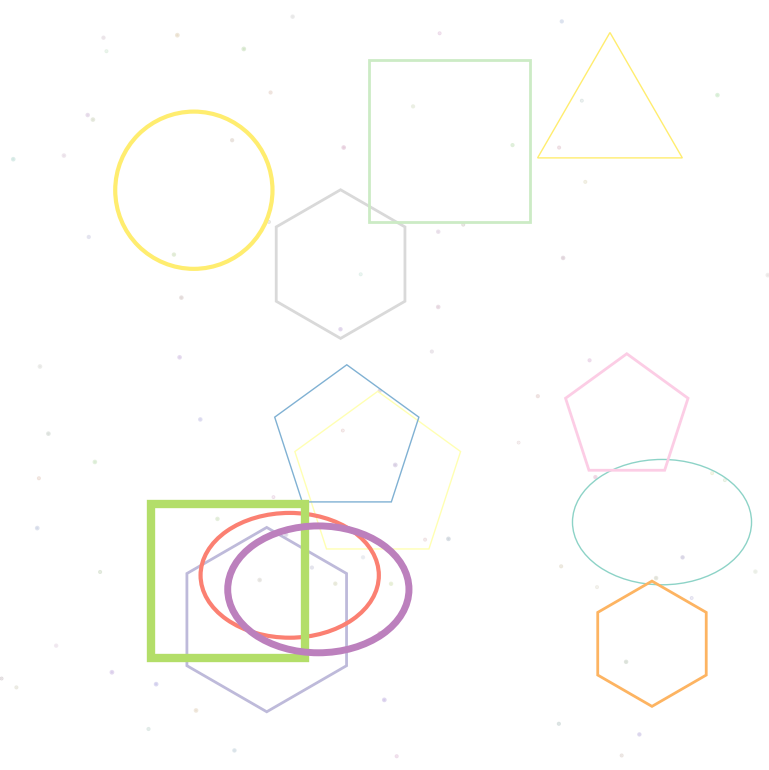[{"shape": "oval", "thickness": 0.5, "radius": 0.58, "center": [0.86, 0.322]}, {"shape": "pentagon", "thickness": 0.5, "radius": 0.57, "center": [0.491, 0.379]}, {"shape": "hexagon", "thickness": 1, "radius": 0.6, "center": [0.346, 0.195]}, {"shape": "oval", "thickness": 1.5, "radius": 0.58, "center": [0.376, 0.253]}, {"shape": "pentagon", "thickness": 0.5, "radius": 0.49, "center": [0.45, 0.428]}, {"shape": "hexagon", "thickness": 1, "radius": 0.41, "center": [0.847, 0.164]}, {"shape": "square", "thickness": 3, "radius": 0.5, "center": [0.296, 0.245]}, {"shape": "pentagon", "thickness": 1, "radius": 0.42, "center": [0.814, 0.457]}, {"shape": "hexagon", "thickness": 1, "radius": 0.48, "center": [0.442, 0.657]}, {"shape": "oval", "thickness": 2.5, "radius": 0.59, "center": [0.413, 0.235]}, {"shape": "square", "thickness": 1, "radius": 0.52, "center": [0.584, 0.817]}, {"shape": "triangle", "thickness": 0.5, "radius": 0.54, "center": [0.792, 0.849]}, {"shape": "circle", "thickness": 1.5, "radius": 0.51, "center": [0.252, 0.753]}]